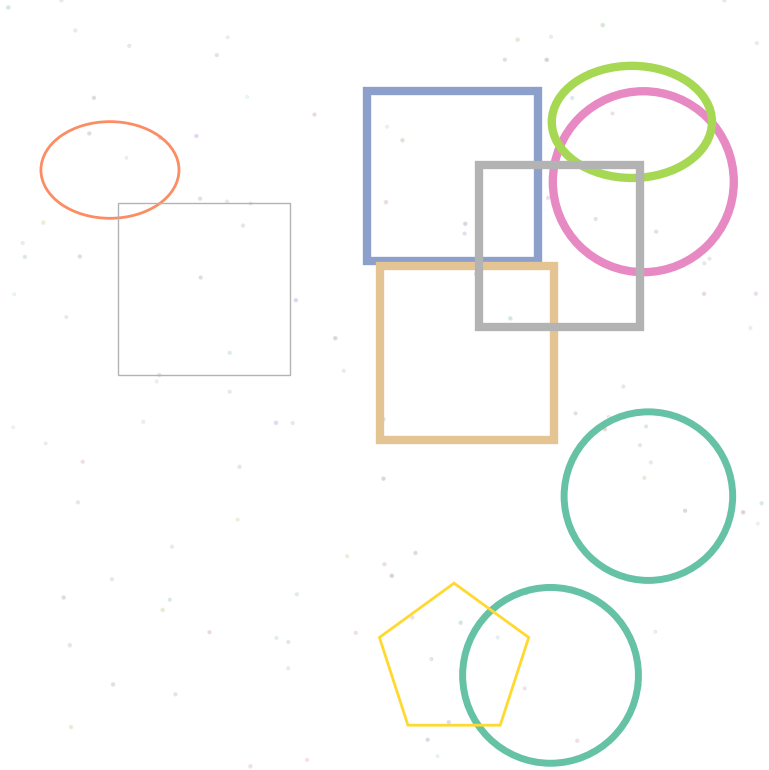[{"shape": "circle", "thickness": 2.5, "radius": 0.57, "center": [0.715, 0.123]}, {"shape": "circle", "thickness": 2.5, "radius": 0.55, "center": [0.842, 0.356]}, {"shape": "oval", "thickness": 1, "radius": 0.45, "center": [0.143, 0.779]}, {"shape": "square", "thickness": 3, "radius": 0.55, "center": [0.588, 0.772]}, {"shape": "circle", "thickness": 3, "radius": 0.59, "center": [0.835, 0.764]}, {"shape": "oval", "thickness": 3, "radius": 0.52, "center": [0.821, 0.842]}, {"shape": "pentagon", "thickness": 1, "radius": 0.51, "center": [0.59, 0.141]}, {"shape": "square", "thickness": 3, "radius": 0.56, "center": [0.606, 0.541]}, {"shape": "square", "thickness": 3, "radius": 0.52, "center": [0.726, 0.68]}, {"shape": "square", "thickness": 0.5, "radius": 0.56, "center": [0.265, 0.625]}]